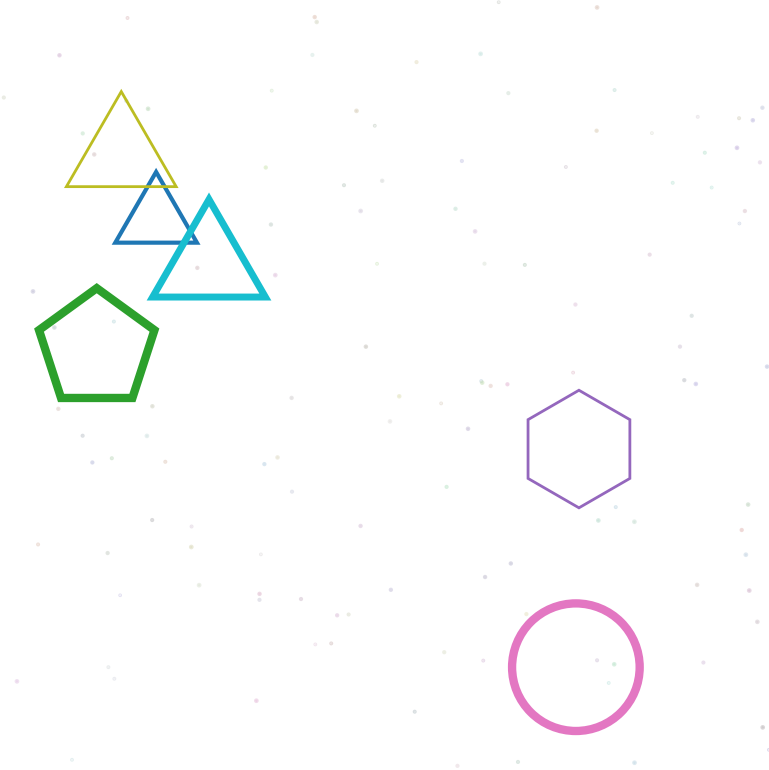[{"shape": "triangle", "thickness": 1.5, "radius": 0.31, "center": [0.203, 0.715]}, {"shape": "pentagon", "thickness": 3, "radius": 0.39, "center": [0.126, 0.547]}, {"shape": "hexagon", "thickness": 1, "radius": 0.38, "center": [0.752, 0.417]}, {"shape": "circle", "thickness": 3, "radius": 0.41, "center": [0.748, 0.134]}, {"shape": "triangle", "thickness": 1, "radius": 0.41, "center": [0.158, 0.799]}, {"shape": "triangle", "thickness": 2.5, "radius": 0.42, "center": [0.271, 0.656]}]